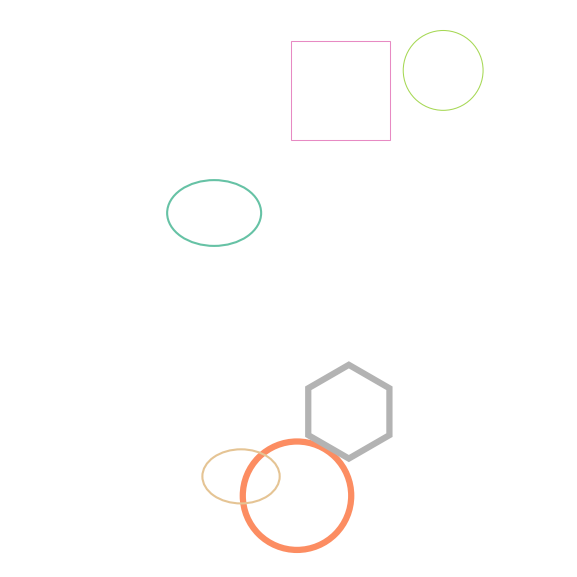[{"shape": "oval", "thickness": 1, "radius": 0.41, "center": [0.371, 0.63]}, {"shape": "circle", "thickness": 3, "radius": 0.47, "center": [0.514, 0.141]}, {"shape": "square", "thickness": 0.5, "radius": 0.43, "center": [0.59, 0.843]}, {"shape": "circle", "thickness": 0.5, "radius": 0.35, "center": [0.767, 0.877]}, {"shape": "oval", "thickness": 1, "radius": 0.33, "center": [0.417, 0.174]}, {"shape": "hexagon", "thickness": 3, "radius": 0.41, "center": [0.604, 0.286]}]